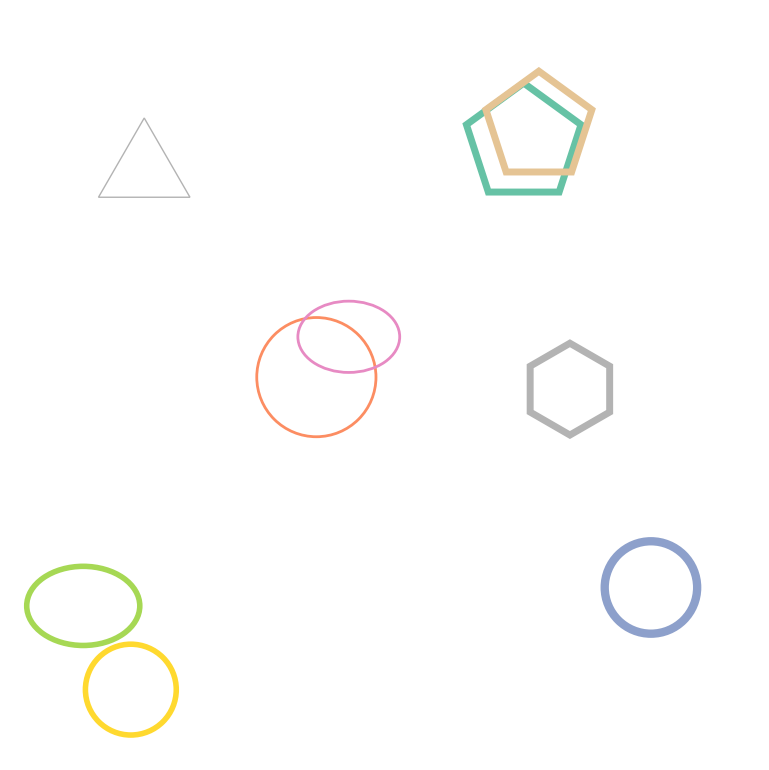[{"shape": "pentagon", "thickness": 2.5, "radius": 0.39, "center": [0.68, 0.814]}, {"shape": "circle", "thickness": 1, "radius": 0.39, "center": [0.411, 0.51]}, {"shape": "circle", "thickness": 3, "radius": 0.3, "center": [0.845, 0.237]}, {"shape": "oval", "thickness": 1, "radius": 0.33, "center": [0.453, 0.563]}, {"shape": "oval", "thickness": 2, "radius": 0.37, "center": [0.108, 0.213]}, {"shape": "circle", "thickness": 2, "radius": 0.29, "center": [0.17, 0.104]}, {"shape": "pentagon", "thickness": 2.5, "radius": 0.36, "center": [0.7, 0.835]}, {"shape": "triangle", "thickness": 0.5, "radius": 0.34, "center": [0.187, 0.778]}, {"shape": "hexagon", "thickness": 2.5, "radius": 0.3, "center": [0.74, 0.495]}]